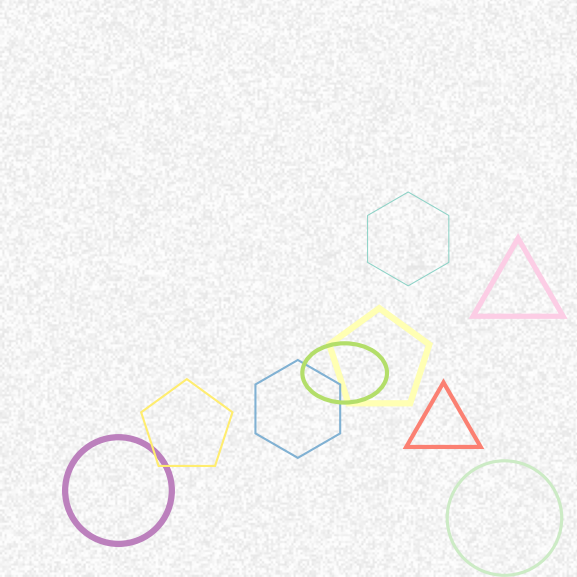[{"shape": "hexagon", "thickness": 0.5, "radius": 0.41, "center": [0.707, 0.585]}, {"shape": "pentagon", "thickness": 3, "radius": 0.46, "center": [0.657, 0.374]}, {"shape": "triangle", "thickness": 2, "radius": 0.37, "center": [0.768, 0.262]}, {"shape": "hexagon", "thickness": 1, "radius": 0.42, "center": [0.516, 0.291]}, {"shape": "oval", "thickness": 2, "radius": 0.37, "center": [0.597, 0.353]}, {"shape": "triangle", "thickness": 2.5, "radius": 0.45, "center": [0.897, 0.497]}, {"shape": "circle", "thickness": 3, "radius": 0.46, "center": [0.205, 0.15]}, {"shape": "circle", "thickness": 1.5, "radius": 0.5, "center": [0.874, 0.102]}, {"shape": "pentagon", "thickness": 1, "radius": 0.42, "center": [0.324, 0.26]}]